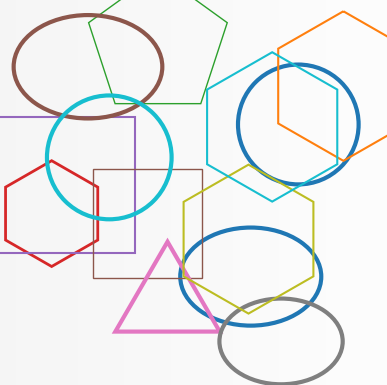[{"shape": "oval", "thickness": 3, "radius": 0.91, "center": [0.647, 0.282]}, {"shape": "circle", "thickness": 3, "radius": 0.78, "center": [0.77, 0.677]}, {"shape": "hexagon", "thickness": 1.5, "radius": 0.97, "center": [0.886, 0.776]}, {"shape": "pentagon", "thickness": 1, "radius": 0.94, "center": [0.408, 0.883]}, {"shape": "hexagon", "thickness": 2, "radius": 0.69, "center": [0.133, 0.445]}, {"shape": "square", "thickness": 1.5, "radius": 0.89, "center": [0.171, 0.52]}, {"shape": "oval", "thickness": 3, "radius": 0.96, "center": [0.227, 0.827]}, {"shape": "square", "thickness": 1, "radius": 0.71, "center": [0.38, 0.42]}, {"shape": "triangle", "thickness": 3, "radius": 0.78, "center": [0.432, 0.216]}, {"shape": "oval", "thickness": 3, "radius": 0.8, "center": [0.725, 0.113]}, {"shape": "hexagon", "thickness": 1.5, "radius": 0.97, "center": [0.641, 0.379]}, {"shape": "circle", "thickness": 3, "radius": 0.8, "center": [0.282, 0.591]}, {"shape": "hexagon", "thickness": 1.5, "radius": 0.97, "center": [0.702, 0.67]}]